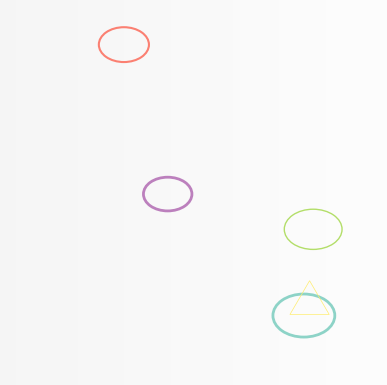[{"shape": "oval", "thickness": 2, "radius": 0.4, "center": [0.784, 0.18]}, {"shape": "oval", "thickness": 1.5, "radius": 0.32, "center": [0.32, 0.884]}, {"shape": "oval", "thickness": 1, "radius": 0.37, "center": [0.808, 0.404]}, {"shape": "oval", "thickness": 2, "radius": 0.31, "center": [0.433, 0.496]}, {"shape": "triangle", "thickness": 0.5, "radius": 0.29, "center": [0.799, 0.212]}]